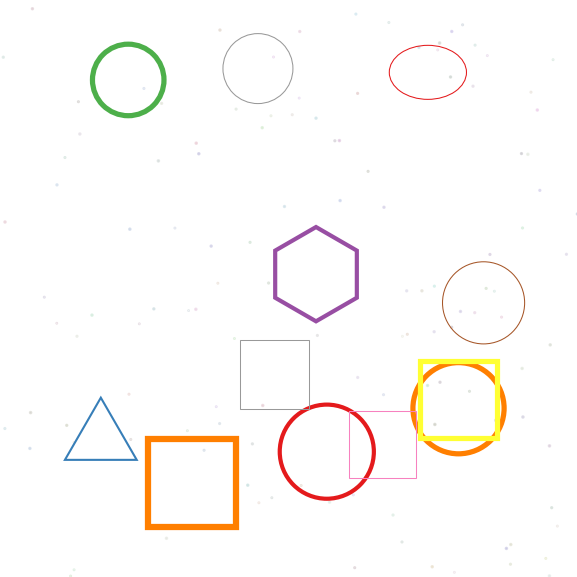[{"shape": "circle", "thickness": 2, "radius": 0.41, "center": [0.566, 0.217]}, {"shape": "oval", "thickness": 0.5, "radius": 0.33, "center": [0.741, 0.874]}, {"shape": "triangle", "thickness": 1, "radius": 0.36, "center": [0.175, 0.239]}, {"shape": "circle", "thickness": 2.5, "radius": 0.31, "center": [0.222, 0.861]}, {"shape": "hexagon", "thickness": 2, "radius": 0.41, "center": [0.547, 0.524]}, {"shape": "square", "thickness": 3, "radius": 0.38, "center": [0.332, 0.163]}, {"shape": "circle", "thickness": 2.5, "radius": 0.39, "center": [0.794, 0.292]}, {"shape": "square", "thickness": 2.5, "radius": 0.33, "center": [0.794, 0.307]}, {"shape": "circle", "thickness": 0.5, "radius": 0.36, "center": [0.837, 0.475]}, {"shape": "square", "thickness": 0.5, "radius": 0.29, "center": [0.662, 0.23]}, {"shape": "square", "thickness": 0.5, "radius": 0.3, "center": [0.475, 0.351]}, {"shape": "circle", "thickness": 0.5, "radius": 0.3, "center": [0.447, 0.88]}]